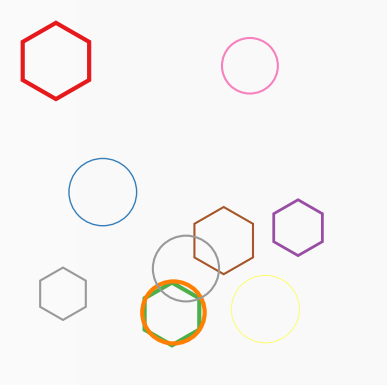[{"shape": "hexagon", "thickness": 3, "radius": 0.5, "center": [0.144, 0.842]}, {"shape": "circle", "thickness": 1, "radius": 0.44, "center": [0.265, 0.501]}, {"shape": "hexagon", "thickness": 3, "radius": 0.41, "center": [0.444, 0.185]}, {"shape": "hexagon", "thickness": 2, "radius": 0.36, "center": [0.769, 0.409]}, {"shape": "circle", "thickness": 3, "radius": 0.4, "center": [0.448, 0.188]}, {"shape": "circle", "thickness": 0.5, "radius": 0.44, "center": [0.685, 0.197]}, {"shape": "hexagon", "thickness": 1.5, "radius": 0.44, "center": [0.577, 0.375]}, {"shape": "circle", "thickness": 1.5, "radius": 0.36, "center": [0.645, 0.829]}, {"shape": "hexagon", "thickness": 1.5, "radius": 0.34, "center": [0.163, 0.237]}, {"shape": "circle", "thickness": 1.5, "radius": 0.43, "center": [0.48, 0.302]}]